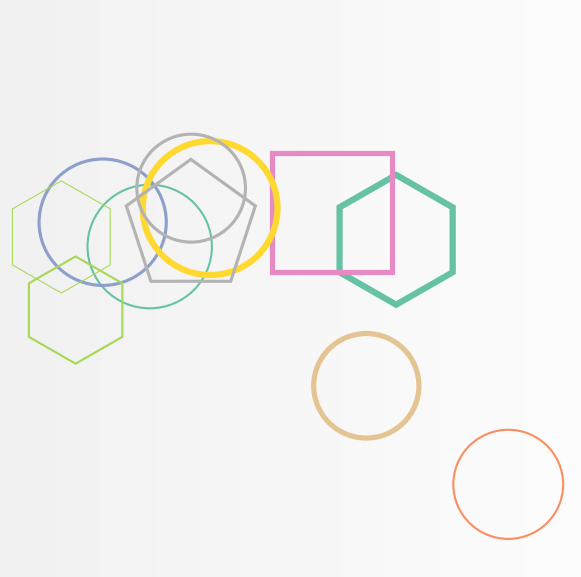[{"shape": "circle", "thickness": 1, "radius": 0.53, "center": [0.258, 0.572]}, {"shape": "hexagon", "thickness": 3, "radius": 0.56, "center": [0.681, 0.584]}, {"shape": "circle", "thickness": 1, "radius": 0.47, "center": [0.874, 0.16]}, {"shape": "circle", "thickness": 1.5, "radius": 0.55, "center": [0.177, 0.614]}, {"shape": "square", "thickness": 2.5, "radius": 0.52, "center": [0.572, 0.632]}, {"shape": "hexagon", "thickness": 0.5, "radius": 0.49, "center": [0.106, 0.589]}, {"shape": "hexagon", "thickness": 1, "radius": 0.46, "center": [0.13, 0.462]}, {"shape": "circle", "thickness": 3, "radius": 0.58, "center": [0.361, 0.639]}, {"shape": "circle", "thickness": 2.5, "radius": 0.45, "center": [0.63, 0.331]}, {"shape": "circle", "thickness": 1.5, "radius": 0.47, "center": [0.329, 0.673]}, {"shape": "pentagon", "thickness": 1.5, "radius": 0.58, "center": [0.328, 0.606]}]